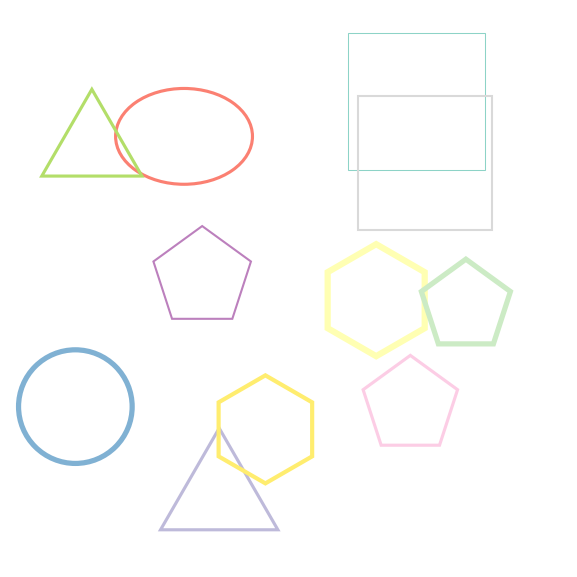[{"shape": "square", "thickness": 0.5, "radius": 0.6, "center": [0.721, 0.823]}, {"shape": "hexagon", "thickness": 3, "radius": 0.48, "center": [0.651, 0.479]}, {"shape": "triangle", "thickness": 1.5, "radius": 0.59, "center": [0.38, 0.14]}, {"shape": "oval", "thickness": 1.5, "radius": 0.59, "center": [0.319, 0.763]}, {"shape": "circle", "thickness": 2.5, "radius": 0.49, "center": [0.13, 0.295]}, {"shape": "triangle", "thickness": 1.5, "radius": 0.5, "center": [0.159, 0.744]}, {"shape": "pentagon", "thickness": 1.5, "radius": 0.43, "center": [0.711, 0.298]}, {"shape": "square", "thickness": 1, "radius": 0.58, "center": [0.736, 0.717]}, {"shape": "pentagon", "thickness": 1, "radius": 0.44, "center": [0.35, 0.519]}, {"shape": "pentagon", "thickness": 2.5, "radius": 0.41, "center": [0.807, 0.469]}, {"shape": "hexagon", "thickness": 2, "radius": 0.47, "center": [0.46, 0.256]}]